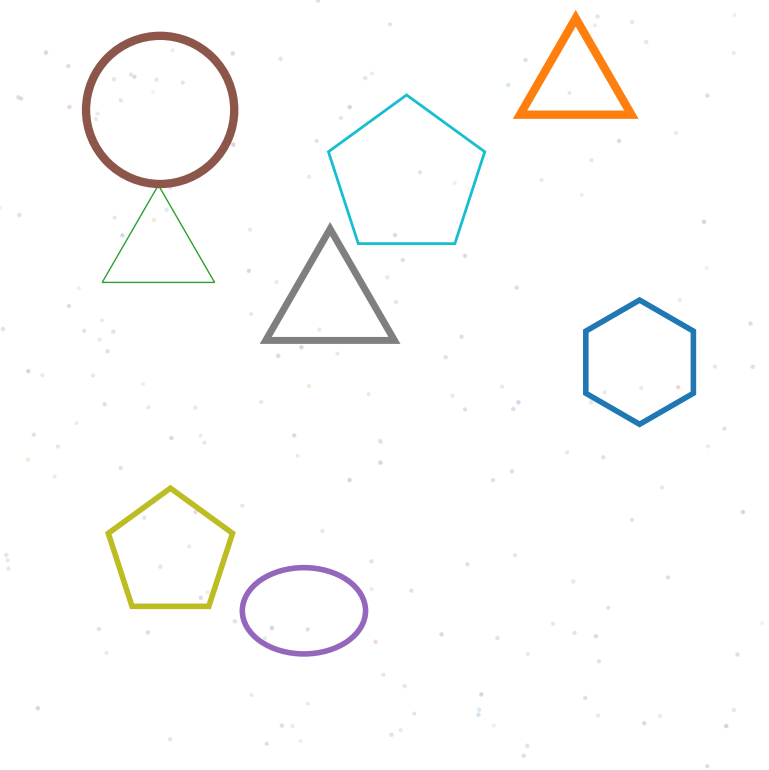[{"shape": "hexagon", "thickness": 2, "radius": 0.4, "center": [0.831, 0.53]}, {"shape": "triangle", "thickness": 3, "radius": 0.42, "center": [0.748, 0.893]}, {"shape": "triangle", "thickness": 0.5, "radius": 0.42, "center": [0.206, 0.675]}, {"shape": "oval", "thickness": 2, "radius": 0.4, "center": [0.395, 0.207]}, {"shape": "circle", "thickness": 3, "radius": 0.48, "center": [0.208, 0.857]}, {"shape": "triangle", "thickness": 2.5, "radius": 0.48, "center": [0.429, 0.606]}, {"shape": "pentagon", "thickness": 2, "radius": 0.42, "center": [0.221, 0.281]}, {"shape": "pentagon", "thickness": 1, "radius": 0.53, "center": [0.528, 0.77]}]